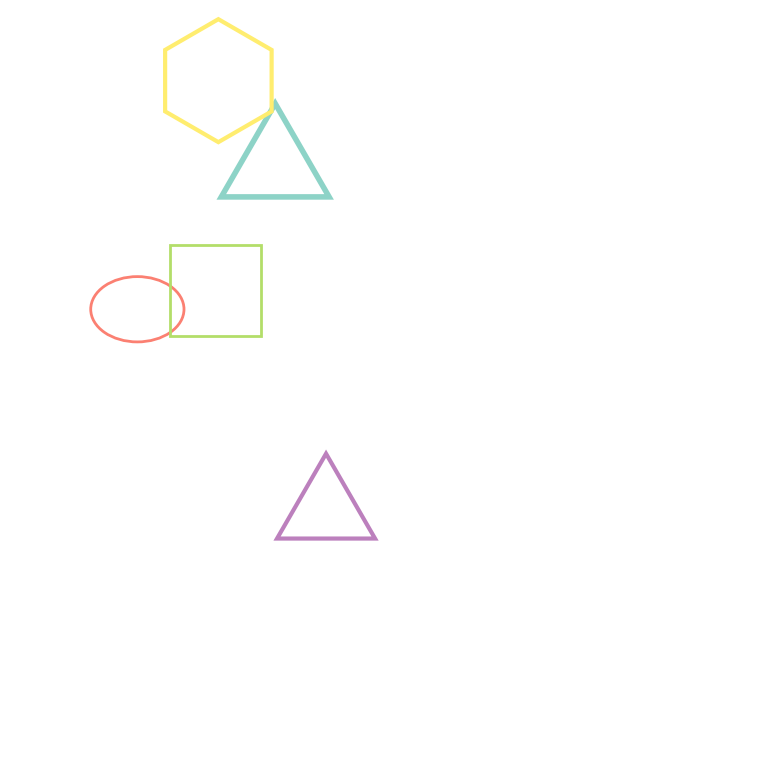[{"shape": "triangle", "thickness": 2, "radius": 0.4, "center": [0.357, 0.785]}, {"shape": "oval", "thickness": 1, "radius": 0.3, "center": [0.178, 0.598]}, {"shape": "square", "thickness": 1, "radius": 0.3, "center": [0.28, 0.623]}, {"shape": "triangle", "thickness": 1.5, "radius": 0.37, "center": [0.423, 0.337]}, {"shape": "hexagon", "thickness": 1.5, "radius": 0.4, "center": [0.284, 0.895]}]